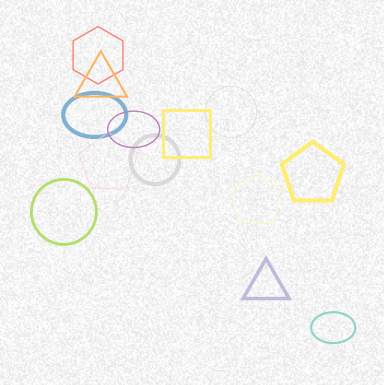[{"shape": "oval", "thickness": 1.5, "radius": 0.29, "center": [0.866, 0.149]}, {"shape": "pentagon", "thickness": 0.5, "radius": 0.36, "center": [0.668, 0.479]}, {"shape": "triangle", "thickness": 2.5, "radius": 0.35, "center": [0.691, 0.259]}, {"shape": "hexagon", "thickness": 1, "radius": 0.37, "center": [0.255, 0.856]}, {"shape": "oval", "thickness": 3, "radius": 0.41, "center": [0.246, 0.701]}, {"shape": "triangle", "thickness": 1.5, "radius": 0.39, "center": [0.262, 0.788]}, {"shape": "circle", "thickness": 2, "radius": 0.42, "center": [0.166, 0.45]}, {"shape": "pentagon", "thickness": 0.5, "radius": 0.4, "center": [0.282, 0.576]}, {"shape": "circle", "thickness": 3, "radius": 0.32, "center": [0.403, 0.585]}, {"shape": "oval", "thickness": 1, "radius": 0.34, "center": [0.347, 0.664]}, {"shape": "circle", "thickness": 0.5, "radius": 0.33, "center": [0.6, 0.709]}, {"shape": "pentagon", "thickness": 3, "radius": 0.42, "center": [0.813, 0.548]}, {"shape": "square", "thickness": 2, "radius": 0.3, "center": [0.485, 0.653]}]